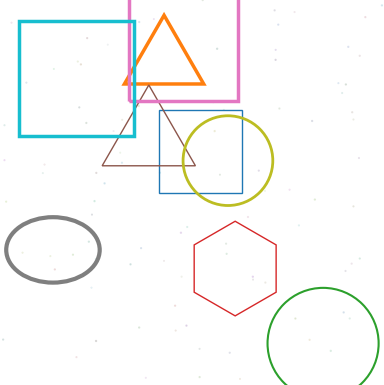[{"shape": "square", "thickness": 1, "radius": 0.54, "center": [0.521, 0.606]}, {"shape": "triangle", "thickness": 2.5, "radius": 0.59, "center": [0.426, 0.841]}, {"shape": "circle", "thickness": 1.5, "radius": 0.72, "center": [0.839, 0.108]}, {"shape": "hexagon", "thickness": 1, "radius": 0.61, "center": [0.611, 0.302]}, {"shape": "triangle", "thickness": 1, "radius": 0.7, "center": [0.386, 0.639]}, {"shape": "square", "thickness": 2.5, "radius": 0.71, "center": [0.477, 0.878]}, {"shape": "oval", "thickness": 3, "radius": 0.61, "center": [0.138, 0.351]}, {"shape": "circle", "thickness": 2, "radius": 0.58, "center": [0.592, 0.583]}, {"shape": "square", "thickness": 2.5, "radius": 0.75, "center": [0.2, 0.795]}]